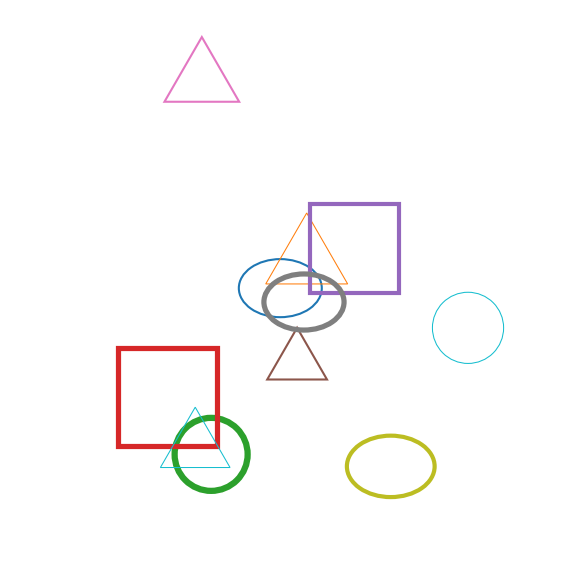[{"shape": "oval", "thickness": 1, "radius": 0.36, "center": [0.485, 0.5]}, {"shape": "triangle", "thickness": 0.5, "radius": 0.41, "center": [0.531, 0.548]}, {"shape": "circle", "thickness": 3, "radius": 0.32, "center": [0.366, 0.212]}, {"shape": "square", "thickness": 2.5, "radius": 0.43, "center": [0.29, 0.312]}, {"shape": "square", "thickness": 2, "radius": 0.39, "center": [0.614, 0.569]}, {"shape": "triangle", "thickness": 1, "radius": 0.3, "center": [0.514, 0.372]}, {"shape": "triangle", "thickness": 1, "radius": 0.37, "center": [0.349, 0.86]}, {"shape": "oval", "thickness": 2.5, "radius": 0.35, "center": [0.526, 0.476]}, {"shape": "oval", "thickness": 2, "radius": 0.38, "center": [0.677, 0.192]}, {"shape": "circle", "thickness": 0.5, "radius": 0.31, "center": [0.81, 0.431]}, {"shape": "triangle", "thickness": 0.5, "radius": 0.35, "center": [0.338, 0.224]}]